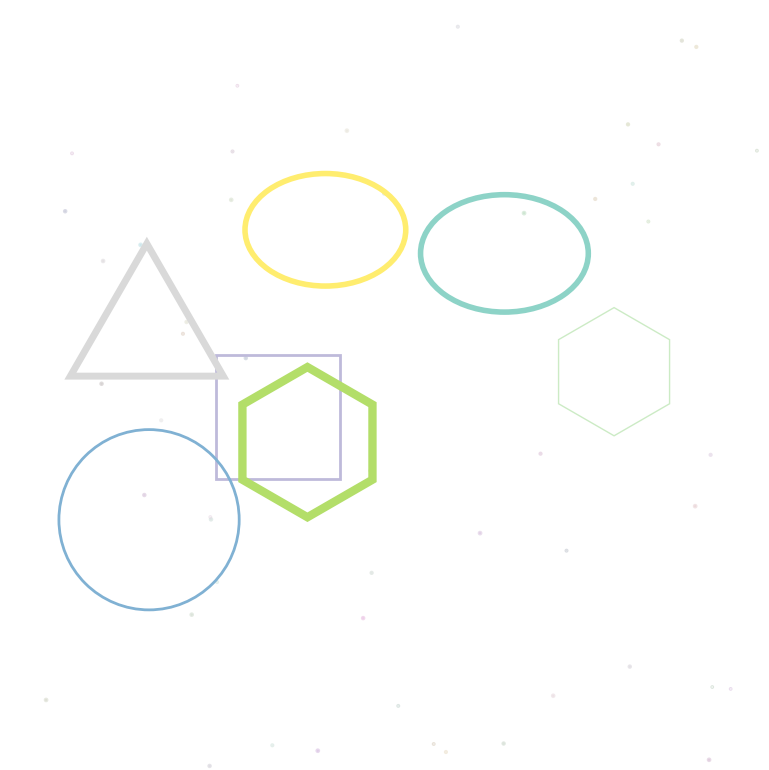[{"shape": "oval", "thickness": 2, "radius": 0.54, "center": [0.655, 0.671]}, {"shape": "square", "thickness": 1, "radius": 0.4, "center": [0.362, 0.458]}, {"shape": "circle", "thickness": 1, "radius": 0.59, "center": [0.194, 0.325]}, {"shape": "hexagon", "thickness": 3, "radius": 0.49, "center": [0.399, 0.426]}, {"shape": "triangle", "thickness": 2.5, "radius": 0.57, "center": [0.191, 0.569]}, {"shape": "hexagon", "thickness": 0.5, "radius": 0.42, "center": [0.797, 0.517]}, {"shape": "oval", "thickness": 2, "radius": 0.52, "center": [0.423, 0.702]}]